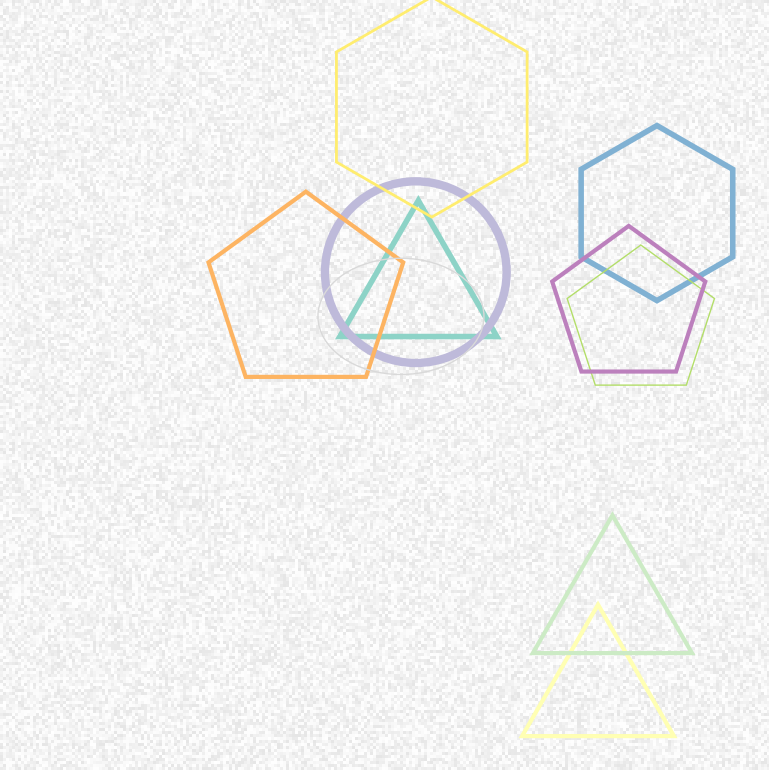[{"shape": "triangle", "thickness": 2, "radius": 0.59, "center": [0.543, 0.622]}, {"shape": "triangle", "thickness": 1.5, "radius": 0.57, "center": [0.777, 0.101]}, {"shape": "circle", "thickness": 3, "radius": 0.59, "center": [0.54, 0.647]}, {"shape": "hexagon", "thickness": 2, "radius": 0.57, "center": [0.853, 0.723]}, {"shape": "pentagon", "thickness": 1.5, "radius": 0.66, "center": [0.397, 0.618]}, {"shape": "pentagon", "thickness": 0.5, "radius": 0.5, "center": [0.832, 0.581]}, {"shape": "oval", "thickness": 0.5, "radius": 0.54, "center": [0.521, 0.589]}, {"shape": "pentagon", "thickness": 1.5, "radius": 0.52, "center": [0.817, 0.602]}, {"shape": "triangle", "thickness": 1.5, "radius": 0.6, "center": [0.795, 0.211]}, {"shape": "hexagon", "thickness": 1, "radius": 0.71, "center": [0.561, 0.861]}]